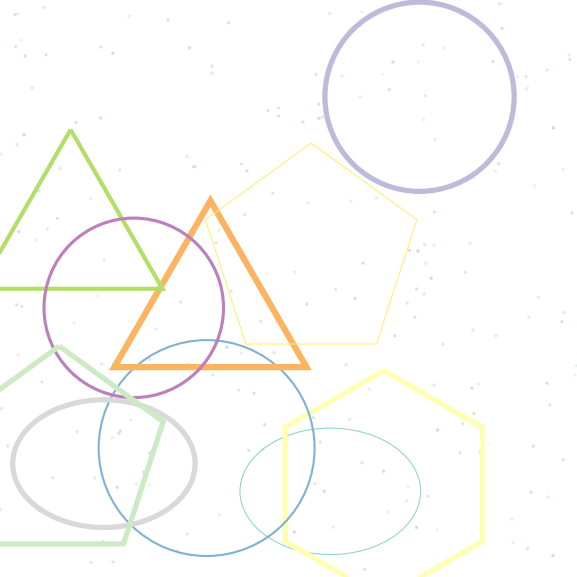[{"shape": "oval", "thickness": 0.5, "radius": 0.78, "center": [0.572, 0.148]}, {"shape": "hexagon", "thickness": 2.5, "radius": 0.99, "center": [0.664, 0.16]}, {"shape": "circle", "thickness": 2.5, "radius": 0.82, "center": [0.726, 0.832]}, {"shape": "circle", "thickness": 1, "radius": 0.93, "center": [0.358, 0.223]}, {"shape": "triangle", "thickness": 3, "radius": 0.96, "center": [0.364, 0.459]}, {"shape": "triangle", "thickness": 2, "radius": 0.92, "center": [0.122, 0.591]}, {"shape": "oval", "thickness": 2.5, "radius": 0.79, "center": [0.18, 0.196]}, {"shape": "circle", "thickness": 1.5, "radius": 0.78, "center": [0.232, 0.466]}, {"shape": "pentagon", "thickness": 2.5, "radius": 0.95, "center": [0.103, 0.21]}, {"shape": "pentagon", "thickness": 0.5, "radius": 0.96, "center": [0.539, 0.559]}]